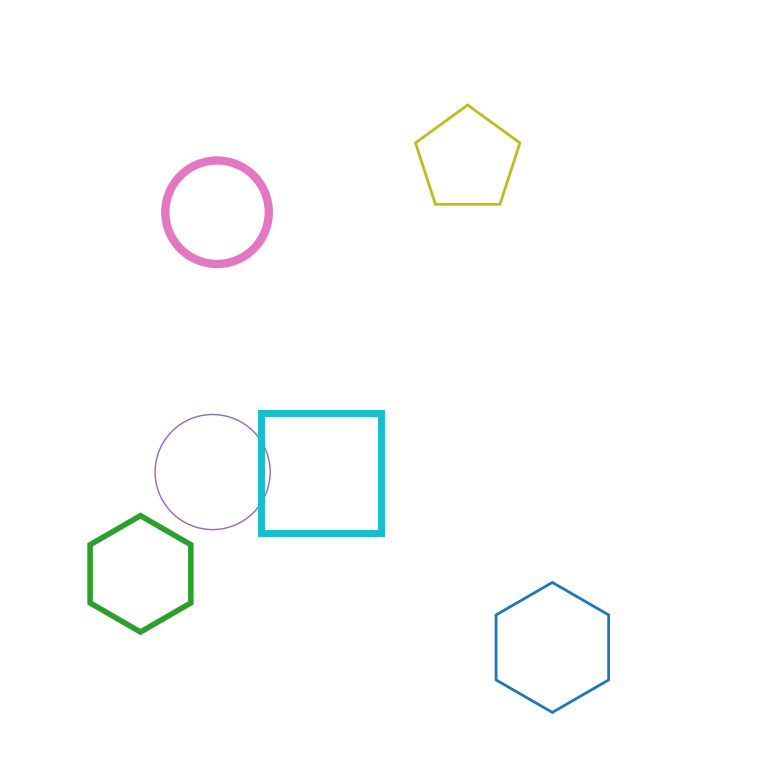[{"shape": "hexagon", "thickness": 1, "radius": 0.42, "center": [0.717, 0.159]}, {"shape": "hexagon", "thickness": 2, "radius": 0.38, "center": [0.182, 0.255]}, {"shape": "circle", "thickness": 0.5, "radius": 0.37, "center": [0.276, 0.387]}, {"shape": "circle", "thickness": 3, "radius": 0.34, "center": [0.282, 0.724]}, {"shape": "pentagon", "thickness": 1, "radius": 0.36, "center": [0.607, 0.792]}, {"shape": "square", "thickness": 2.5, "radius": 0.39, "center": [0.417, 0.386]}]